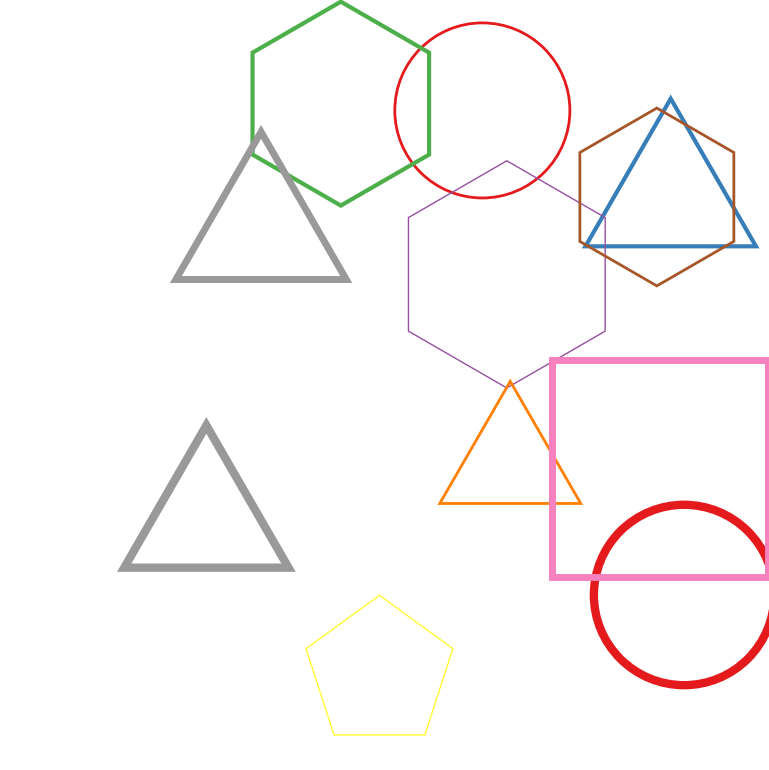[{"shape": "circle", "thickness": 3, "radius": 0.59, "center": [0.888, 0.227]}, {"shape": "circle", "thickness": 1, "radius": 0.57, "center": [0.626, 0.857]}, {"shape": "triangle", "thickness": 1.5, "radius": 0.64, "center": [0.871, 0.744]}, {"shape": "hexagon", "thickness": 1.5, "radius": 0.66, "center": [0.443, 0.865]}, {"shape": "hexagon", "thickness": 0.5, "radius": 0.74, "center": [0.658, 0.644]}, {"shape": "triangle", "thickness": 1, "radius": 0.53, "center": [0.663, 0.399]}, {"shape": "pentagon", "thickness": 0.5, "radius": 0.5, "center": [0.493, 0.127]}, {"shape": "hexagon", "thickness": 1, "radius": 0.58, "center": [0.853, 0.744]}, {"shape": "square", "thickness": 2.5, "radius": 0.7, "center": [0.857, 0.392]}, {"shape": "triangle", "thickness": 3, "radius": 0.62, "center": [0.268, 0.324]}, {"shape": "triangle", "thickness": 2.5, "radius": 0.64, "center": [0.339, 0.701]}]